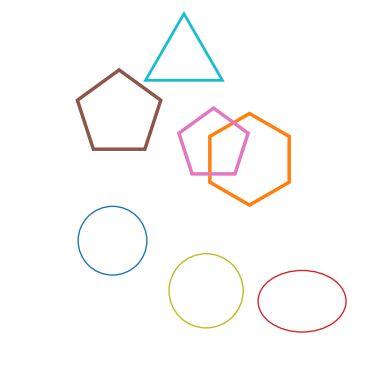[{"shape": "circle", "thickness": 1, "radius": 0.45, "center": [0.292, 0.375]}, {"shape": "hexagon", "thickness": 2.5, "radius": 0.59, "center": [0.648, 0.586]}, {"shape": "oval", "thickness": 1, "radius": 0.57, "center": [0.785, 0.218]}, {"shape": "pentagon", "thickness": 2.5, "radius": 0.57, "center": [0.309, 0.705]}, {"shape": "pentagon", "thickness": 2.5, "radius": 0.47, "center": [0.555, 0.625]}, {"shape": "circle", "thickness": 1, "radius": 0.48, "center": [0.535, 0.245]}, {"shape": "triangle", "thickness": 2, "radius": 0.58, "center": [0.478, 0.849]}]